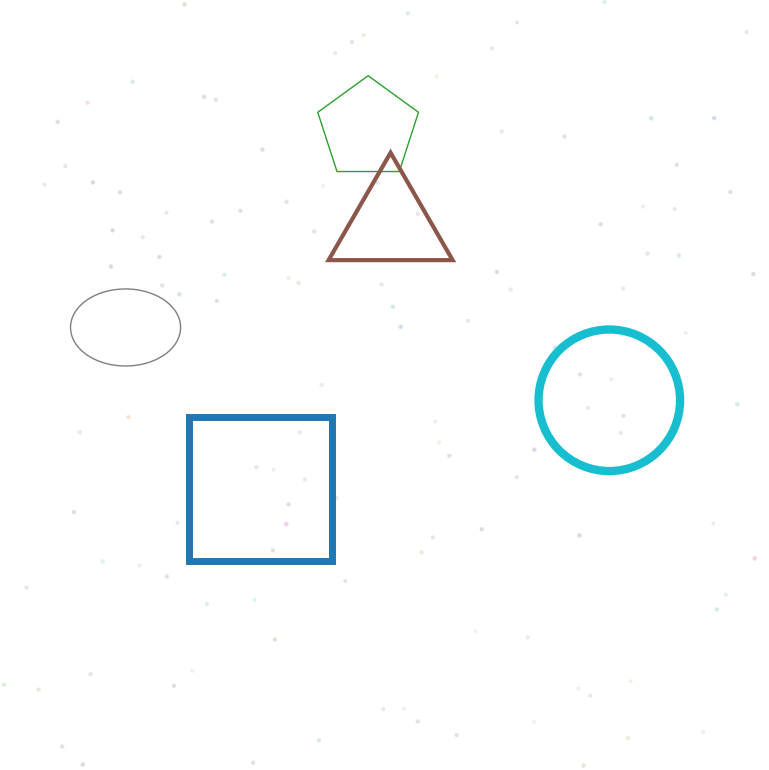[{"shape": "square", "thickness": 2.5, "radius": 0.47, "center": [0.338, 0.365]}, {"shape": "pentagon", "thickness": 0.5, "radius": 0.34, "center": [0.478, 0.833]}, {"shape": "triangle", "thickness": 1.5, "radius": 0.46, "center": [0.507, 0.709]}, {"shape": "oval", "thickness": 0.5, "radius": 0.36, "center": [0.163, 0.575]}, {"shape": "circle", "thickness": 3, "radius": 0.46, "center": [0.791, 0.48]}]